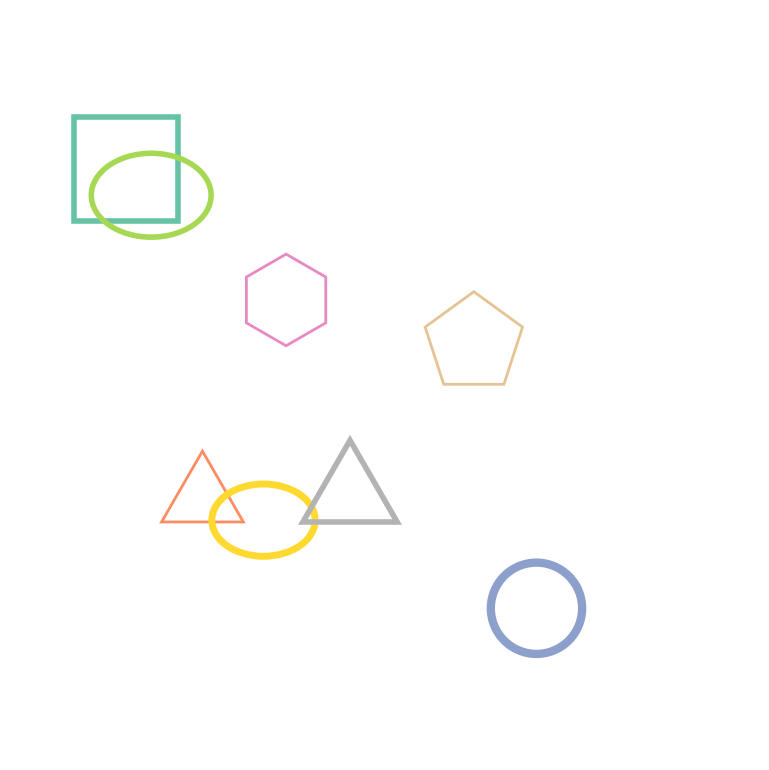[{"shape": "square", "thickness": 2, "radius": 0.34, "center": [0.163, 0.781]}, {"shape": "triangle", "thickness": 1, "radius": 0.31, "center": [0.263, 0.353]}, {"shape": "circle", "thickness": 3, "radius": 0.3, "center": [0.697, 0.21]}, {"shape": "hexagon", "thickness": 1, "radius": 0.3, "center": [0.372, 0.61]}, {"shape": "oval", "thickness": 2, "radius": 0.39, "center": [0.196, 0.746]}, {"shape": "oval", "thickness": 2.5, "radius": 0.34, "center": [0.342, 0.324]}, {"shape": "pentagon", "thickness": 1, "radius": 0.33, "center": [0.615, 0.555]}, {"shape": "triangle", "thickness": 2, "radius": 0.35, "center": [0.455, 0.357]}]